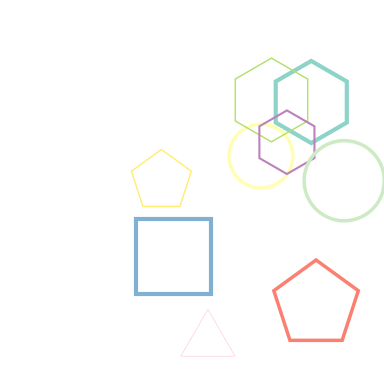[{"shape": "hexagon", "thickness": 3, "radius": 0.53, "center": [0.808, 0.735]}, {"shape": "circle", "thickness": 2.5, "radius": 0.41, "center": [0.678, 0.595]}, {"shape": "pentagon", "thickness": 2.5, "radius": 0.58, "center": [0.821, 0.209]}, {"shape": "square", "thickness": 3, "radius": 0.49, "center": [0.451, 0.333]}, {"shape": "hexagon", "thickness": 1, "radius": 0.54, "center": [0.705, 0.74]}, {"shape": "triangle", "thickness": 0.5, "radius": 0.41, "center": [0.54, 0.115]}, {"shape": "hexagon", "thickness": 1.5, "radius": 0.41, "center": [0.745, 0.631]}, {"shape": "circle", "thickness": 2.5, "radius": 0.52, "center": [0.894, 0.531]}, {"shape": "pentagon", "thickness": 1, "radius": 0.41, "center": [0.419, 0.53]}]